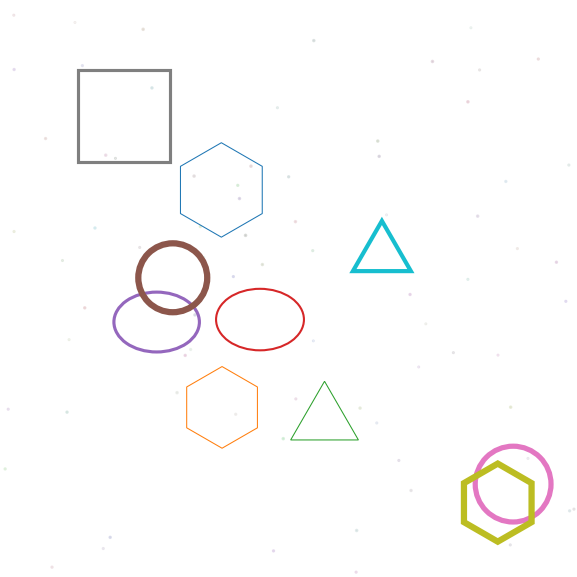[{"shape": "hexagon", "thickness": 0.5, "radius": 0.41, "center": [0.383, 0.67]}, {"shape": "hexagon", "thickness": 0.5, "radius": 0.35, "center": [0.385, 0.294]}, {"shape": "triangle", "thickness": 0.5, "radius": 0.34, "center": [0.562, 0.271]}, {"shape": "oval", "thickness": 1, "radius": 0.38, "center": [0.45, 0.446]}, {"shape": "oval", "thickness": 1.5, "radius": 0.37, "center": [0.271, 0.441]}, {"shape": "circle", "thickness": 3, "radius": 0.3, "center": [0.299, 0.518]}, {"shape": "circle", "thickness": 2.5, "radius": 0.33, "center": [0.889, 0.161]}, {"shape": "square", "thickness": 1.5, "radius": 0.4, "center": [0.215, 0.798]}, {"shape": "hexagon", "thickness": 3, "radius": 0.34, "center": [0.862, 0.129]}, {"shape": "triangle", "thickness": 2, "radius": 0.29, "center": [0.661, 0.559]}]